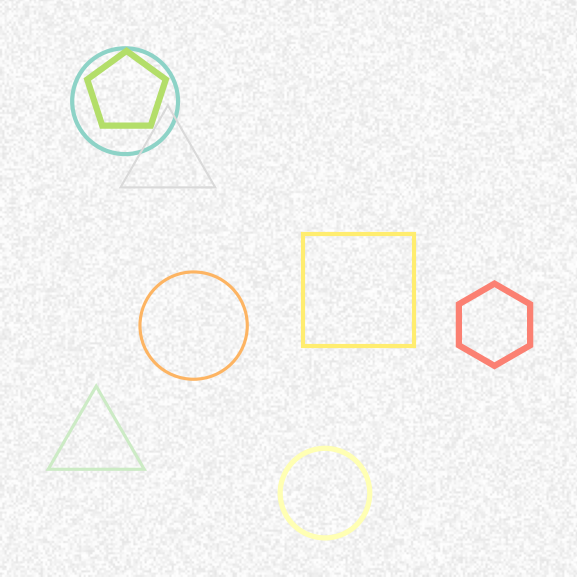[{"shape": "circle", "thickness": 2, "radius": 0.46, "center": [0.217, 0.824]}, {"shape": "circle", "thickness": 2.5, "radius": 0.39, "center": [0.563, 0.145]}, {"shape": "hexagon", "thickness": 3, "radius": 0.36, "center": [0.856, 0.437]}, {"shape": "circle", "thickness": 1.5, "radius": 0.46, "center": [0.335, 0.435]}, {"shape": "pentagon", "thickness": 3, "radius": 0.36, "center": [0.219, 0.839]}, {"shape": "triangle", "thickness": 1, "radius": 0.47, "center": [0.291, 0.722]}, {"shape": "triangle", "thickness": 1.5, "radius": 0.48, "center": [0.167, 0.235]}, {"shape": "square", "thickness": 2, "radius": 0.48, "center": [0.621, 0.497]}]